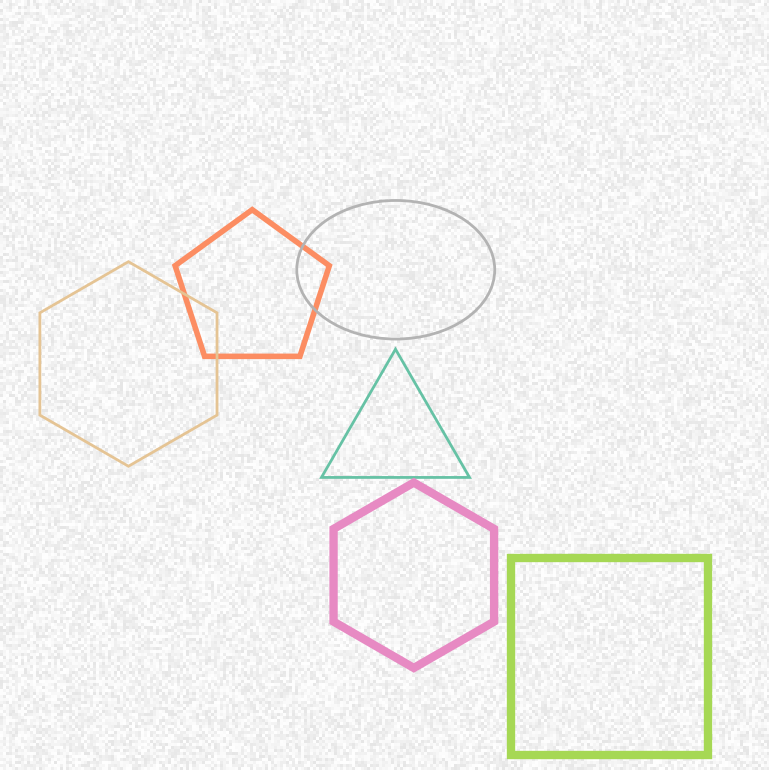[{"shape": "triangle", "thickness": 1, "radius": 0.56, "center": [0.514, 0.435]}, {"shape": "pentagon", "thickness": 2, "radius": 0.53, "center": [0.328, 0.622]}, {"shape": "hexagon", "thickness": 3, "radius": 0.6, "center": [0.537, 0.253]}, {"shape": "square", "thickness": 3, "radius": 0.64, "center": [0.791, 0.148]}, {"shape": "hexagon", "thickness": 1, "radius": 0.66, "center": [0.167, 0.527]}, {"shape": "oval", "thickness": 1, "radius": 0.64, "center": [0.514, 0.65]}]